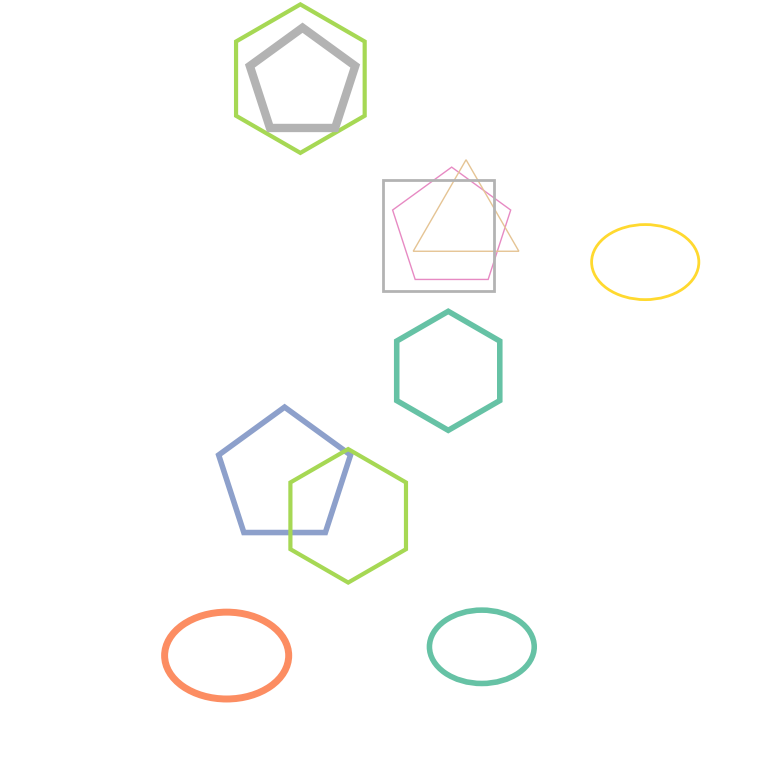[{"shape": "oval", "thickness": 2, "radius": 0.34, "center": [0.626, 0.16]}, {"shape": "hexagon", "thickness": 2, "radius": 0.39, "center": [0.582, 0.518]}, {"shape": "oval", "thickness": 2.5, "radius": 0.4, "center": [0.294, 0.149]}, {"shape": "pentagon", "thickness": 2, "radius": 0.45, "center": [0.37, 0.381]}, {"shape": "pentagon", "thickness": 0.5, "radius": 0.4, "center": [0.587, 0.702]}, {"shape": "hexagon", "thickness": 1.5, "radius": 0.43, "center": [0.452, 0.33]}, {"shape": "hexagon", "thickness": 1.5, "radius": 0.48, "center": [0.39, 0.898]}, {"shape": "oval", "thickness": 1, "radius": 0.35, "center": [0.838, 0.66]}, {"shape": "triangle", "thickness": 0.5, "radius": 0.4, "center": [0.605, 0.713]}, {"shape": "square", "thickness": 1, "radius": 0.36, "center": [0.57, 0.694]}, {"shape": "pentagon", "thickness": 3, "radius": 0.36, "center": [0.393, 0.892]}]